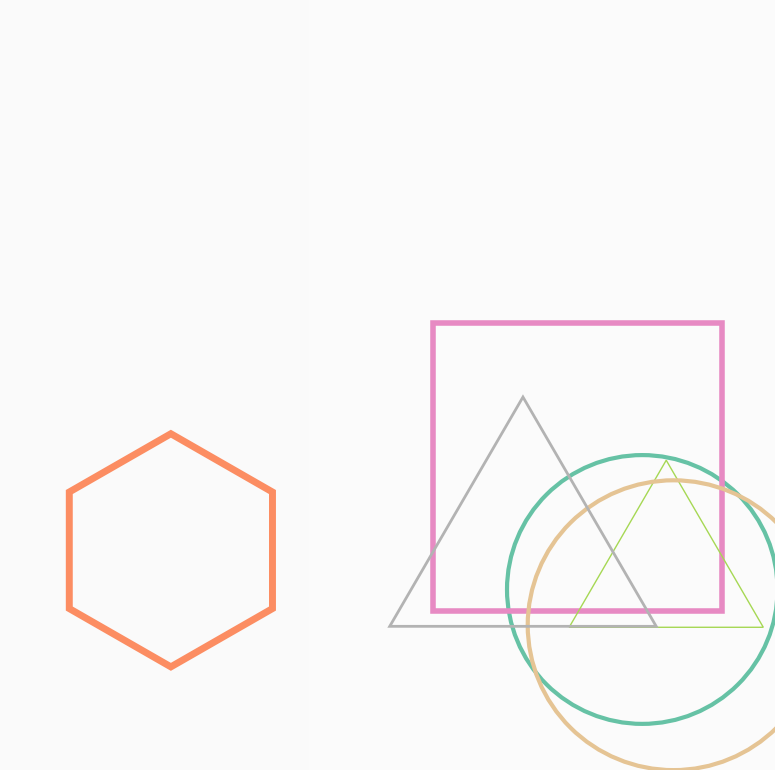[{"shape": "circle", "thickness": 1.5, "radius": 0.87, "center": [0.829, 0.234]}, {"shape": "hexagon", "thickness": 2.5, "radius": 0.76, "center": [0.22, 0.285]}, {"shape": "square", "thickness": 2, "radius": 0.93, "center": [0.746, 0.394]}, {"shape": "triangle", "thickness": 0.5, "radius": 0.72, "center": [0.86, 0.258]}, {"shape": "circle", "thickness": 1.5, "radius": 0.94, "center": [0.869, 0.188]}, {"shape": "triangle", "thickness": 1, "radius": 0.99, "center": [0.675, 0.286]}]